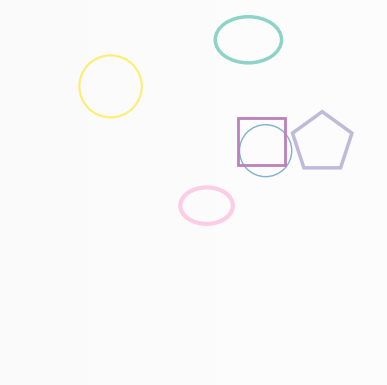[{"shape": "oval", "thickness": 2.5, "radius": 0.43, "center": [0.641, 0.897]}, {"shape": "pentagon", "thickness": 2.5, "radius": 0.4, "center": [0.832, 0.629]}, {"shape": "circle", "thickness": 1, "radius": 0.34, "center": [0.685, 0.609]}, {"shape": "oval", "thickness": 3, "radius": 0.34, "center": [0.533, 0.466]}, {"shape": "square", "thickness": 2, "radius": 0.31, "center": [0.675, 0.632]}, {"shape": "circle", "thickness": 1.5, "radius": 0.4, "center": [0.285, 0.776]}]